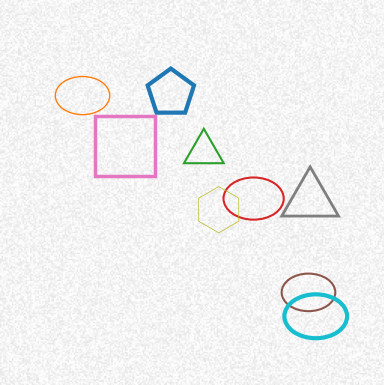[{"shape": "pentagon", "thickness": 3, "radius": 0.32, "center": [0.444, 0.759]}, {"shape": "oval", "thickness": 1, "radius": 0.35, "center": [0.214, 0.752]}, {"shape": "triangle", "thickness": 1.5, "radius": 0.3, "center": [0.529, 0.606]}, {"shape": "oval", "thickness": 1.5, "radius": 0.39, "center": [0.659, 0.484]}, {"shape": "oval", "thickness": 1.5, "radius": 0.35, "center": [0.801, 0.241]}, {"shape": "square", "thickness": 2.5, "radius": 0.39, "center": [0.324, 0.62]}, {"shape": "triangle", "thickness": 2, "radius": 0.43, "center": [0.806, 0.481]}, {"shape": "hexagon", "thickness": 0.5, "radius": 0.3, "center": [0.568, 0.455]}, {"shape": "oval", "thickness": 3, "radius": 0.41, "center": [0.82, 0.178]}]